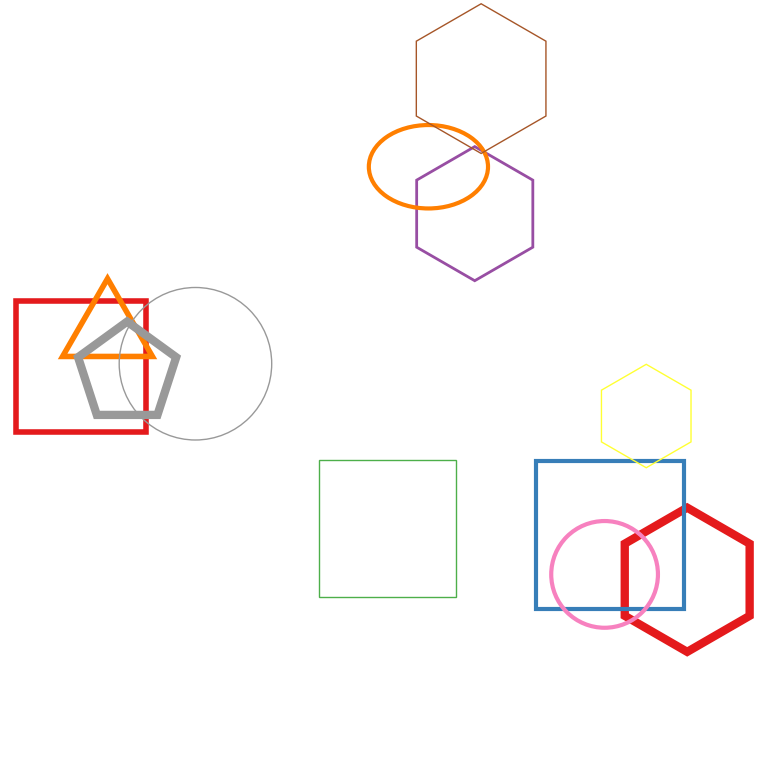[{"shape": "square", "thickness": 2, "radius": 0.42, "center": [0.105, 0.524]}, {"shape": "hexagon", "thickness": 3, "radius": 0.47, "center": [0.892, 0.247]}, {"shape": "square", "thickness": 1.5, "radius": 0.48, "center": [0.792, 0.305]}, {"shape": "square", "thickness": 0.5, "radius": 0.44, "center": [0.503, 0.314]}, {"shape": "hexagon", "thickness": 1, "radius": 0.44, "center": [0.617, 0.723]}, {"shape": "oval", "thickness": 1.5, "radius": 0.39, "center": [0.556, 0.783]}, {"shape": "triangle", "thickness": 2, "radius": 0.34, "center": [0.14, 0.571]}, {"shape": "hexagon", "thickness": 0.5, "radius": 0.34, "center": [0.839, 0.46]}, {"shape": "hexagon", "thickness": 0.5, "radius": 0.49, "center": [0.625, 0.898]}, {"shape": "circle", "thickness": 1.5, "radius": 0.35, "center": [0.785, 0.254]}, {"shape": "circle", "thickness": 0.5, "radius": 0.5, "center": [0.254, 0.528]}, {"shape": "pentagon", "thickness": 3, "radius": 0.33, "center": [0.165, 0.515]}]